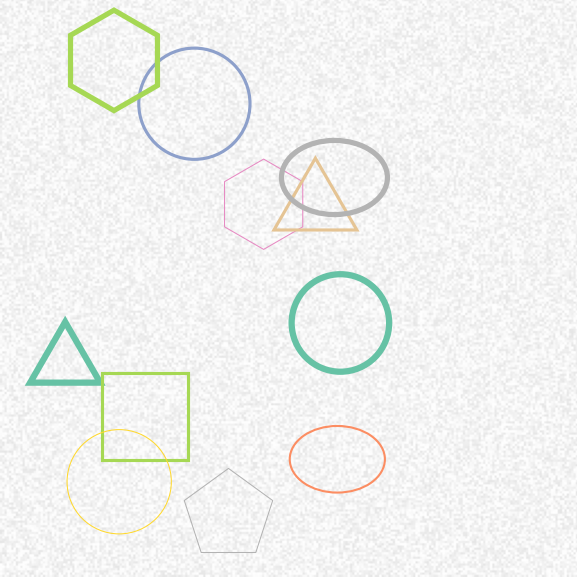[{"shape": "circle", "thickness": 3, "radius": 0.42, "center": [0.589, 0.44]}, {"shape": "triangle", "thickness": 3, "radius": 0.35, "center": [0.113, 0.372]}, {"shape": "oval", "thickness": 1, "radius": 0.41, "center": [0.584, 0.204]}, {"shape": "circle", "thickness": 1.5, "radius": 0.48, "center": [0.337, 0.819]}, {"shape": "hexagon", "thickness": 0.5, "radius": 0.39, "center": [0.457, 0.645]}, {"shape": "hexagon", "thickness": 2.5, "radius": 0.43, "center": [0.197, 0.895]}, {"shape": "square", "thickness": 1.5, "radius": 0.37, "center": [0.252, 0.278]}, {"shape": "circle", "thickness": 0.5, "radius": 0.45, "center": [0.206, 0.165]}, {"shape": "triangle", "thickness": 1.5, "radius": 0.41, "center": [0.546, 0.642]}, {"shape": "oval", "thickness": 2.5, "radius": 0.46, "center": [0.579, 0.692]}, {"shape": "pentagon", "thickness": 0.5, "radius": 0.4, "center": [0.396, 0.108]}]